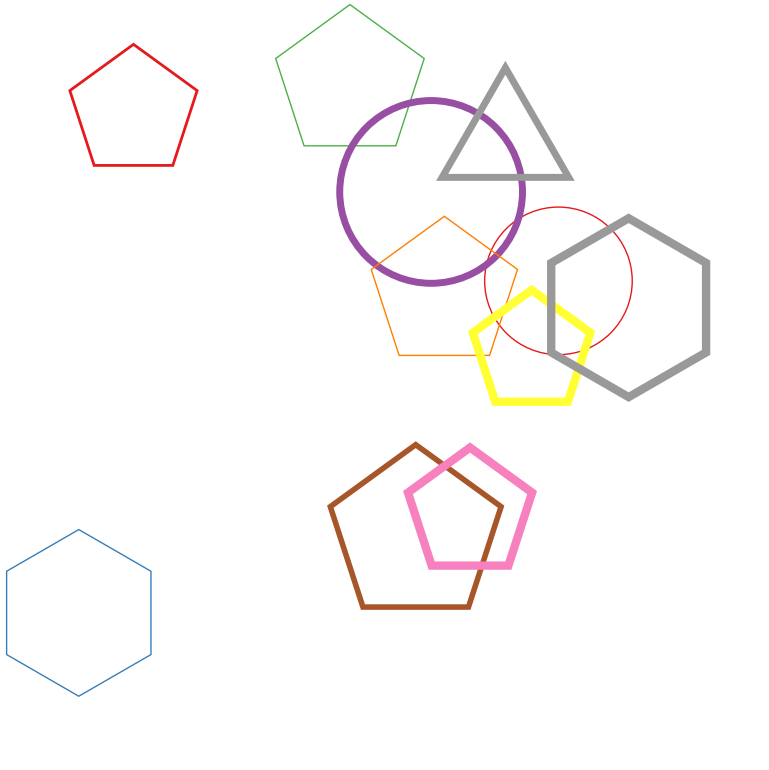[{"shape": "circle", "thickness": 0.5, "radius": 0.48, "center": [0.725, 0.635]}, {"shape": "pentagon", "thickness": 1, "radius": 0.43, "center": [0.173, 0.855]}, {"shape": "hexagon", "thickness": 0.5, "radius": 0.54, "center": [0.102, 0.204]}, {"shape": "pentagon", "thickness": 0.5, "radius": 0.51, "center": [0.454, 0.893]}, {"shape": "circle", "thickness": 2.5, "radius": 0.59, "center": [0.56, 0.751]}, {"shape": "pentagon", "thickness": 0.5, "radius": 0.5, "center": [0.577, 0.619]}, {"shape": "pentagon", "thickness": 3, "radius": 0.4, "center": [0.69, 0.543]}, {"shape": "pentagon", "thickness": 2, "radius": 0.58, "center": [0.54, 0.306]}, {"shape": "pentagon", "thickness": 3, "radius": 0.42, "center": [0.61, 0.334]}, {"shape": "hexagon", "thickness": 3, "radius": 0.58, "center": [0.816, 0.6]}, {"shape": "triangle", "thickness": 2.5, "radius": 0.47, "center": [0.656, 0.817]}]